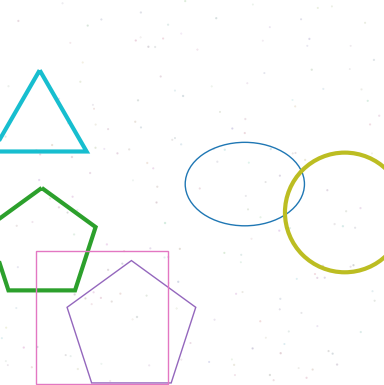[{"shape": "oval", "thickness": 1, "radius": 0.77, "center": [0.636, 0.522]}, {"shape": "pentagon", "thickness": 3, "radius": 0.74, "center": [0.108, 0.365]}, {"shape": "pentagon", "thickness": 1, "radius": 0.88, "center": [0.341, 0.147]}, {"shape": "square", "thickness": 1, "radius": 0.86, "center": [0.264, 0.176]}, {"shape": "circle", "thickness": 3, "radius": 0.78, "center": [0.896, 0.448]}, {"shape": "triangle", "thickness": 3, "radius": 0.7, "center": [0.103, 0.677]}]